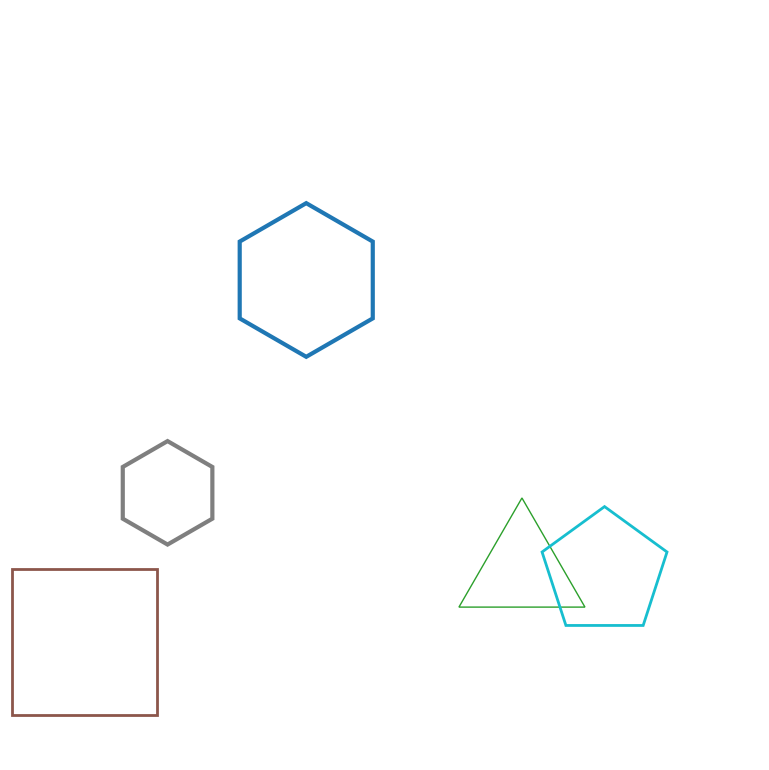[{"shape": "hexagon", "thickness": 1.5, "radius": 0.5, "center": [0.398, 0.636]}, {"shape": "triangle", "thickness": 0.5, "radius": 0.47, "center": [0.678, 0.259]}, {"shape": "square", "thickness": 1, "radius": 0.47, "center": [0.11, 0.166]}, {"shape": "hexagon", "thickness": 1.5, "radius": 0.34, "center": [0.218, 0.36]}, {"shape": "pentagon", "thickness": 1, "radius": 0.43, "center": [0.785, 0.257]}]